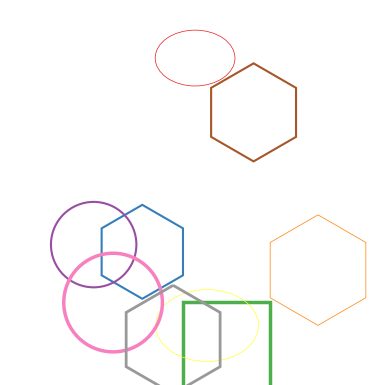[{"shape": "oval", "thickness": 0.5, "radius": 0.52, "center": [0.507, 0.849]}, {"shape": "hexagon", "thickness": 1.5, "radius": 0.61, "center": [0.37, 0.346]}, {"shape": "square", "thickness": 2.5, "radius": 0.57, "center": [0.588, 0.102]}, {"shape": "circle", "thickness": 1.5, "radius": 0.55, "center": [0.243, 0.365]}, {"shape": "hexagon", "thickness": 0.5, "radius": 0.72, "center": [0.826, 0.298]}, {"shape": "oval", "thickness": 0.5, "radius": 0.67, "center": [0.538, 0.154]}, {"shape": "hexagon", "thickness": 1.5, "radius": 0.64, "center": [0.659, 0.708]}, {"shape": "circle", "thickness": 2.5, "radius": 0.64, "center": [0.294, 0.214]}, {"shape": "hexagon", "thickness": 2, "radius": 0.7, "center": [0.45, 0.118]}]